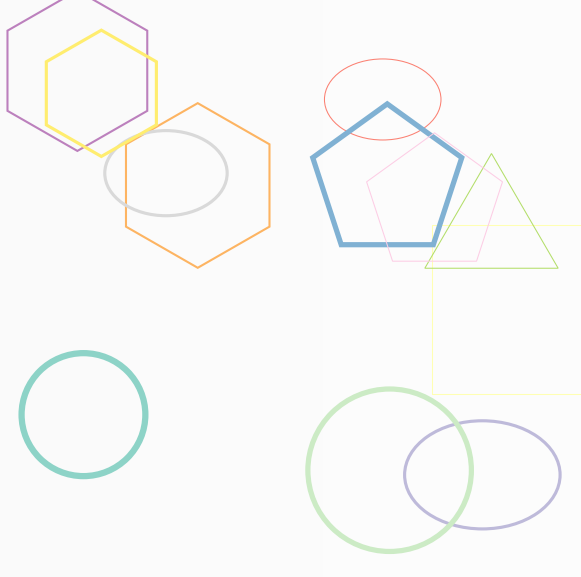[{"shape": "circle", "thickness": 3, "radius": 0.53, "center": [0.144, 0.281]}, {"shape": "square", "thickness": 0.5, "radius": 0.73, "center": [0.889, 0.463]}, {"shape": "oval", "thickness": 1.5, "radius": 0.67, "center": [0.83, 0.177]}, {"shape": "oval", "thickness": 0.5, "radius": 0.5, "center": [0.658, 0.827]}, {"shape": "pentagon", "thickness": 2.5, "radius": 0.67, "center": [0.666, 0.684]}, {"shape": "hexagon", "thickness": 1, "radius": 0.71, "center": [0.34, 0.678]}, {"shape": "triangle", "thickness": 0.5, "radius": 0.66, "center": [0.846, 0.601]}, {"shape": "pentagon", "thickness": 0.5, "radius": 0.61, "center": [0.748, 0.646]}, {"shape": "oval", "thickness": 1.5, "radius": 0.53, "center": [0.286, 0.699]}, {"shape": "hexagon", "thickness": 1, "radius": 0.69, "center": [0.133, 0.877]}, {"shape": "circle", "thickness": 2.5, "radius": 0.7, "center": [0.67, 0.185]}, {"shape": "hexagon", "thickness": 1.5, "radius": 0.55, "center": [0.174, 0.838]}]